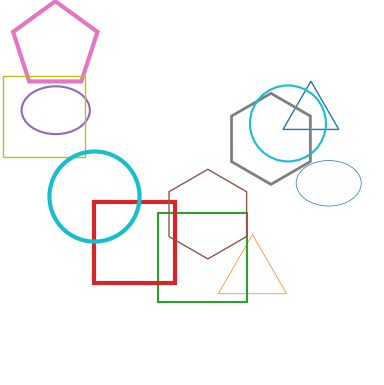[{"shape": "oval", "thickness": 0.5, "radius": 0.42, "center": [0.854, 0.524]}, {"shape": "triangle", "thickness": 1, "radius": 0.42, "center": [0.808, 0.706]}, {"shape": "triangle", "thickness": 0.5, "radius": 0.51, "center": [0.656, 0.288]}, {"shape": "square", "thickness": 1.5, "radius": 0.58, "center": [0.526, 0.332]}, {"shape": "square", "thickness": 3, "radius": 0.53, "center": [0.349, 0.37]}, {"shape": "oval", "thickness": 1.5, "radius": 0.44, "center": [0.145, 0.714]}, {"shape": "hexagon", "thickness": 1, "radius": 0.58, "center": [0.54, 0.444]}, {"shape": "pentagon", "thickness": 3, "radius": 0.58, "center": [0.144, 0.882]}, {"shape": "hexagon", "thickness": 2, "radius": 0.59, "center": [0.704, 0.639]}, {"shape": "square", "thickness": 1, "radius": 0.53, "center": [0.114, 0.698]}, {"shape": "circle", "thickness": 3, "radius": 0.59, "center": [0.245, 0.49]}, {"shape": "circle", "thickness": 1.5, "radius": 0.49, "center": [0.748, 0.679]}]